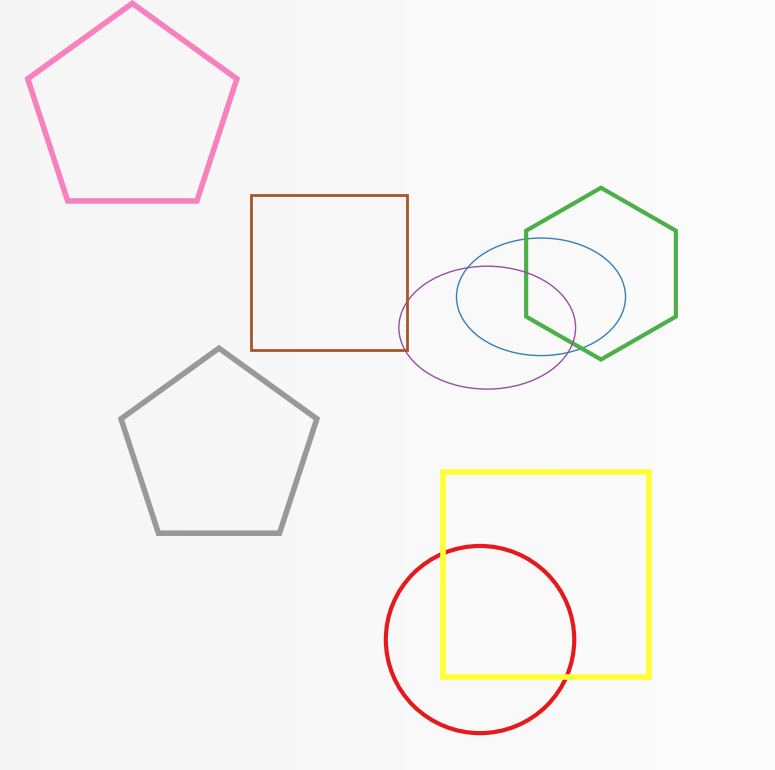[{"shape": "circle", "thickness": 1.5, "radius": 0.61, "center": [0.619, 0.169]}, {"shape": "oval", "thickness": 0.5, "radius": 0.55, "center": [0.698, 0.615]}, {"shape": "hexagon", "thickness": 1.5, "radius": 0.56, "center": [0.775, 0.645]}, {"shape": "oval", "thickness": 0.5, "radius": 0.57, "center": [0.629, 0.574]}, {"shape": "square", "thickness": 2, "radius": 0.67, "center": [0.704, 0.254]}, {"shape": "square", "thickness": 1, "radius": 0.5, "center": [0.424, 0.646]}, {"shape": "pentagon", "thickness": 2, "radius": 0.71, "center": [0.171, 0.854]}, {"shape": "pentagon", "thickness": 2, "radius": 0.66, "center": [0.283, 0.415]}]